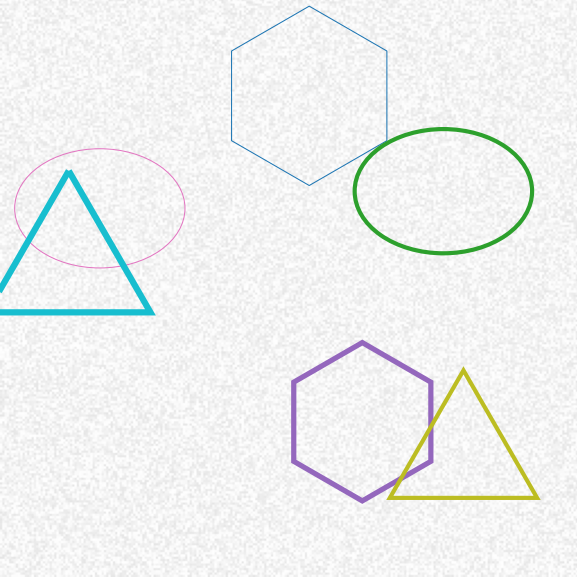[{"shape": "hexagon", "thickness": 0.5, "radius": 0.78, "center": [0.535, 0.833]}, {"shape": "oval", "thickness": 2, "radius": 0.77, "center": [0.768, 0.668]}, {"shape": "hexagon", "thickness": 2.5, "radius": 0.69, "center": [0.627, 0.269]}, {"shape": "oval", "thickness": 0.5, "radius": 0.74, "center": [0.173, 0.638]}, {"shape": "triangle", "thickness": 2, "radius": 0.74, "center": [0.803, 0.211]}, {"shape": "triangle", "thickness": 3, "radius": 0.82, "center": [0.119, 0.54]}]